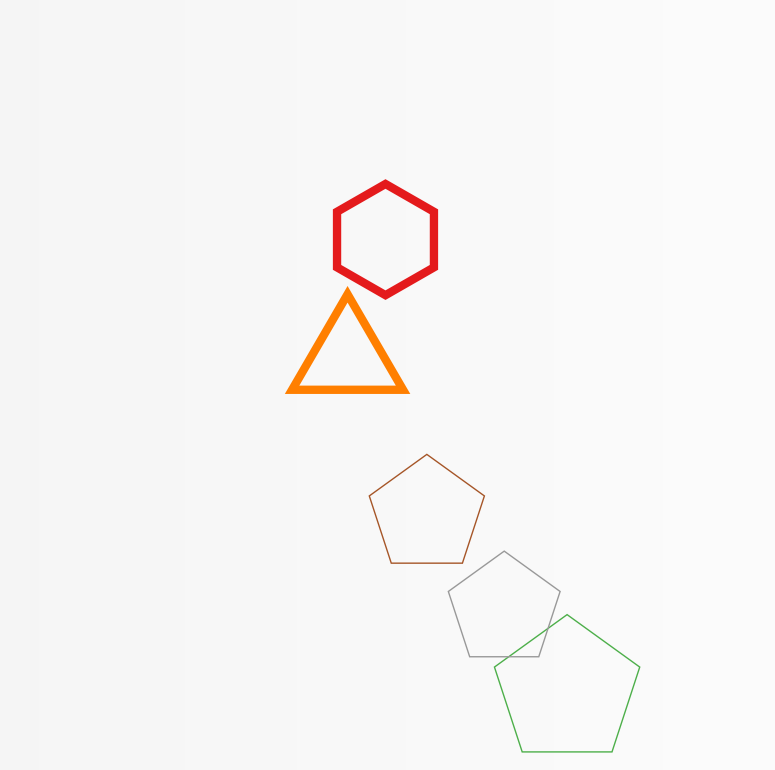[{"shape": "hexagon", "thickness": 3, "radius": 0.36, "center": [0.497, 0.689]}, {"shape": "pentagon", "thickness": 0.5, "radius": 0.49, "center": [0.732, 0.103]}, {"shape": "triangle", "thickness": 3, "radius": 0.41, "center": [0.448, 0.535]}, {"shape": "pentagon", "thickness": 0.5, "radius": 0.39, "center": [0.551, 0.332]}, {"shape": "pentagon", "thickness": 0.5, "radius": 0.38, "center": [0.651, 0.208]}]